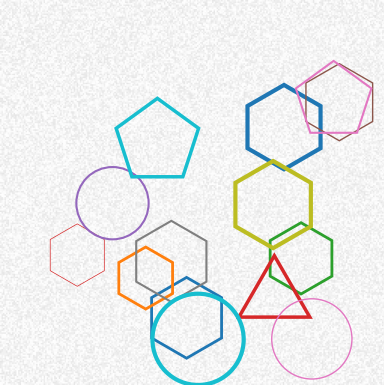[{"shape": "hexagon", "thickness": 2, "radius": 0.52, "center": [0.485, 0.175]}, {"shape": "hexagon", "thickness": 3, "radius": 0.55, "center": [0.738, 0.67]}, {"shape": "hexagon", "thickness": 2, "radius": 0.4, "center": [0.378, 0.278]}, {"shape": "hexagon", "thickness": 2, "radius": 0.46, "center": [0.782, 0.329]}, {"shape": "triangle", "thickness": 2.5, "radius": 0.53, "center": [0.713, 0.229]}, {"shape": "hexagon", "thickness": 0.5, "radius": 0.41, "center": [0.201, 0.337]}, {"shape": "circle", "thickness": 1.5, "radius": 0.47, "center": [0.292, 0.472]}, {"shape": "hexagon", "thickness": 1, "radius": 0.5, "center": [0.881, 0.735]}, {"shape": "pentagon", "thickness": 1.5, "radius": 0.52, "center": [0.867, 0.739]}, {"shape": "circle", "thickness": 1, "radius": 0.52, "center": [0.81, 0.12]}, {"shape": "hexagon", "thickness": 1.5, "radius": 0.53, "center": [0.445, 0.321]}, {"shape": "hexagon", "thickness": 3, "radius": 0.57, "center": [0.709, 0.469]}, {"shape": "pentagon", "thickness": 2.5, "radius": 0.56, "center": [0.409, 0.632]}, {"shape": "circle", "thickness": 3, "radius": 0.59, "center": [0.514, 0.119]}]